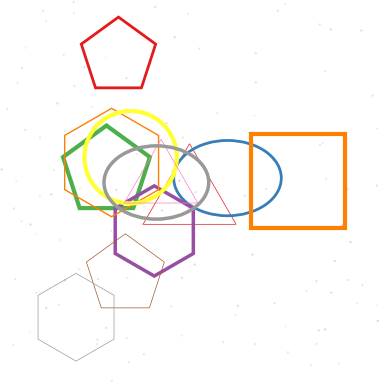[{"shape": "triangle", "thickness": 0.5, "radius": 0.7, "center": [0.492, 0.487]}, {"shape": "pentagon", "thickness": 2, "radius": 0.51, "center": [0.308, 0.854]}, {"shape": "oval", "thickness": 2, "radius": 0.7, "center": [0.591, 0.537]}, {"shape": "pentagon", "thickness": 3, "radius": 0.59, "center": [0.277, 0.555]}, {"shape": "hexagon", "thickness": 2.5, "radius": 0.59, "center": [0.401, 0.4]}, {"shape": "hexagon", "thickness": 1, "radius": 0.7, "center": [0.29, 0.578]}, {"shape": "square", "thickness": 3, "radius": 0.61, "center": [0.773, 0.531]}, {"shape": "circle", "thickness": 3, "radius": 0.6, "center": [0.339, 0.592]}, {"shape": "pentagon", "thickness": 0.5, "radius": 0.53, "center": [0.326, 0.286]}, {"shape": "triangle", "thickness": 0.5, "radius": 0.55, "center": [0.418, 0.528]}, {"shape": "oval", "thickness": 2.5, "radius": 0.68, "center": [0.406, 0.526]}, {"shape": "hexagon", "thickness": 0.5, "radius": 0.57, "center": [0.197, 0.176]}]